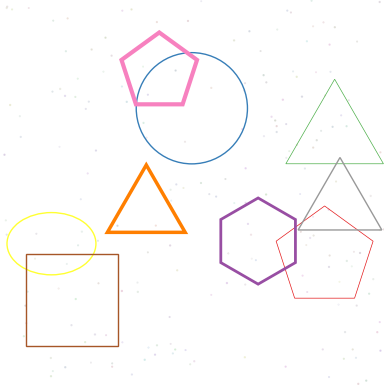[{"shape": "pentagon", "thickness": 0.5, "radius": 0.66, "center": [0.843, 0.333]}, {"shape": "circle", "thickness": 1, "radius": 0.72, "center": [0.498, 0.719]}, {"shape": "triangle", "thickness": 0.5, "radius": 0.73, "center": [0.869, 0.648]}, {"shape": "hexagon", "thickness": 2, "radius": 0.56, "center": [0.67, 0.374]}, {"shape": "triangle", "thickness": 2.5, "radius": 0.58, "center": [0.38, 0.455]}, {"shape": "oval", "thickness": 1, "radius": 0.58, "center": [0.134, 0.367]}, {"shape": "square", "thickness": 1, "radius": 0.6, "center": [0.188, 0.22]}, {"shape": "pentagon", "thickness": 3, "radius": 0.52, "center": [0.414, 0.812]}, {"shape": "triangle", "thickness": 1, "radius": 0.63, "center": [0.883, 0.465]}]